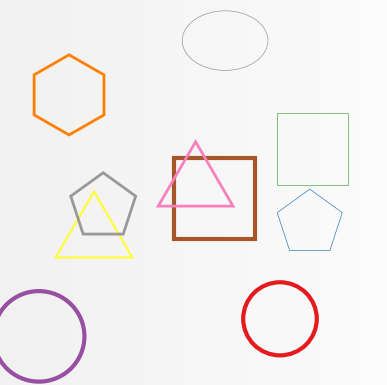[{"shape": "circle", "thickness": 3, "radius": 0.47, "center": [0.723, 0.172]}, {"shape": "pentagon", "thickness": 0.5, "radius": 0.44, "center": [0.799, 0.42]}, {"shape": "square", "thickness": 0.5, "radius": 0.46, "center": [0.807, 0.613]}, {"shape": "circle", "thickness": 3, "radius": 0.59, "center": [0.1, 0.126]}, {"shape": "hexagon", "thickness": 2, "radius": 0.52, "center": [0.178, 0.754]}, {"shape": "triangle", "thickness": 1.5, "radius": 0.57, "center": [0.242, 0.388]}, {"shape": "square", "thickness": 3, "radius": 0.52, "center": [0.554, 0.483]}, {"shape": "triangle", "thickness": 2, "radius": 0.56, "center": [0.505, 0.52]}, {"shape": "pentagon", "thickness": 2, "radius": 0.44, "center": [0.266, 0.463]}, {"shape": "oval", "thickness": 0.5, "radius": 0.55, "center": [0.581, 0.895]}]